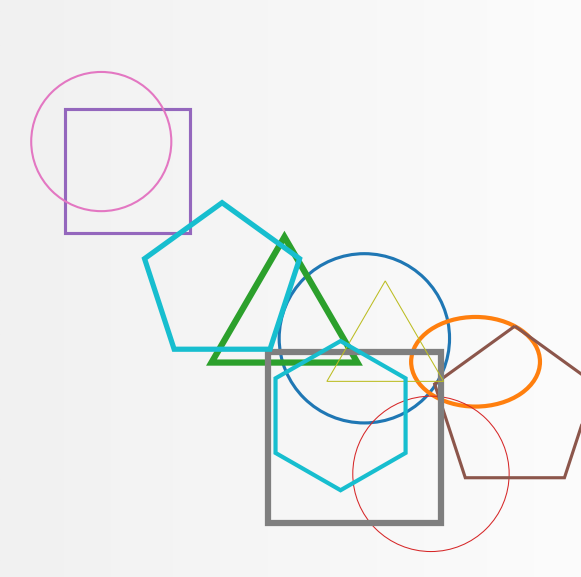[{"shape": "circle", "thickness": 1.5, "radius": 0.73, "center": [0.627, 0.413]}, {"shape": "oval", "thickness": 2, "radius": 0.55, "center": [0.818, 0.373]}, {"shape": "triangle", "thickness": 3, "radius": 0.72, "center": [0.489, 0.444]}, {"shape": "circle", "thickness": 0.5, "radius": 0.67, "center": [0.741, 0.179]}, {"shape": "square", "thickness": 1.5, "radius": 0.53, "center": [0.22, 0.703]}, {"shape": "pentagon", "thickness": 1.5, "radius": 0.73, "center": [0.886, 0.289]}, {"shape": "circle", "thickness": 1, "radius": 0.6, "center": [0.174, 0.754]}, {"shape": "square", "thickness": 3, "radius": 0.74, "center": [0.61, 0.242]}, {"shape": "triangle", "thickness": 0.5, "radius": 0.58, "center": [0.663, 0.397]}, {"shape": "pentagon", "thickness": 2.5, "radius": 0.7, "center": [0.382, 0.508]}, {"shape": "hexagon", "thickness": 2, "radius": 0.65, "center": [0.586, 0.279]}]